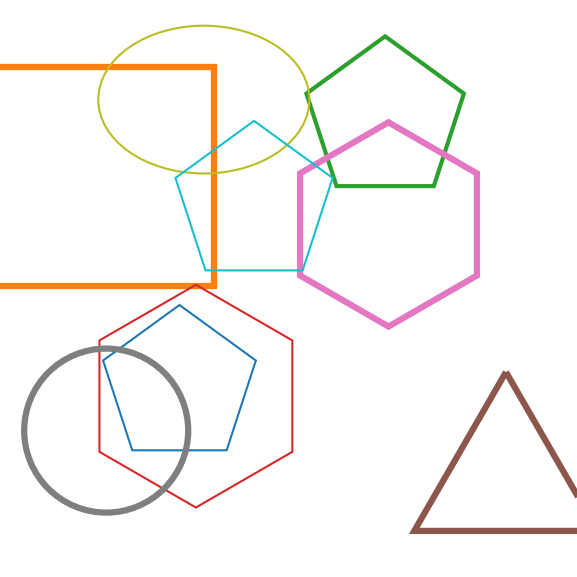[{"shape": "pentagon", "thickness": 1, "radius": 0.7, "center": [0.311, 0.332]}, {"shape": "square", "thickness": 3, "radius": 0.95, "center": [0.181, 0.694]}, {"shape": "pentagon", "thickness": 2, "radius": 0.72, "center": [0.667, 0.793]}, {"shape": "hexagon", "thickness": 1, "radius": 0.96, "center": [0.339, 0.313]}, {"shape": "triangle", "thickness": 3, "radius": 0.92, "center": [0.876, 0.172]}, {"shape": "hexagon", "thickness": 3, "radius": 0.88, "center": [0.673, 0.61]}, {"shape": "circle", "thickness": 3, "radius": 0.71, "center": [0.184, 0.254]}, {"shape": "oval", "thickness": 1, "radius": 0.91, "center": [0.353, 0.827]}, {"shape": "pentagon", "thickness": 1, "radius": 0.72, "center": [0.44, 0.647]}]